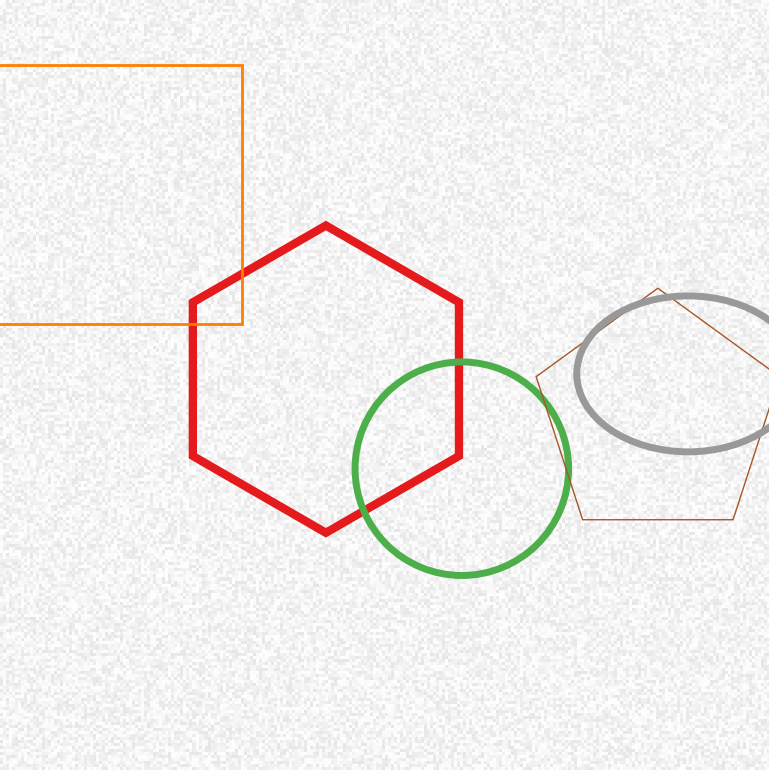[{"shape": "hexagon", "thickness": 3, "radius": 1.0, "center": [0.423, 0.508]}, {"shape": "circle", "thickness": 2.5, "radius": 0.69, "center": [0.6, 0.391]}, {"shape": "square", "thickness": 1, "radius": 0.84, "center": [0.147, 0.747]}, {"shape": "pentagon", "thickness": 0.5, "radius": 0.83, "center": [0.854, 0.459]}, {"shape": "oval", "thickness": 2.5, "radius": 0.72, "center": [0.894, 0.514]}]